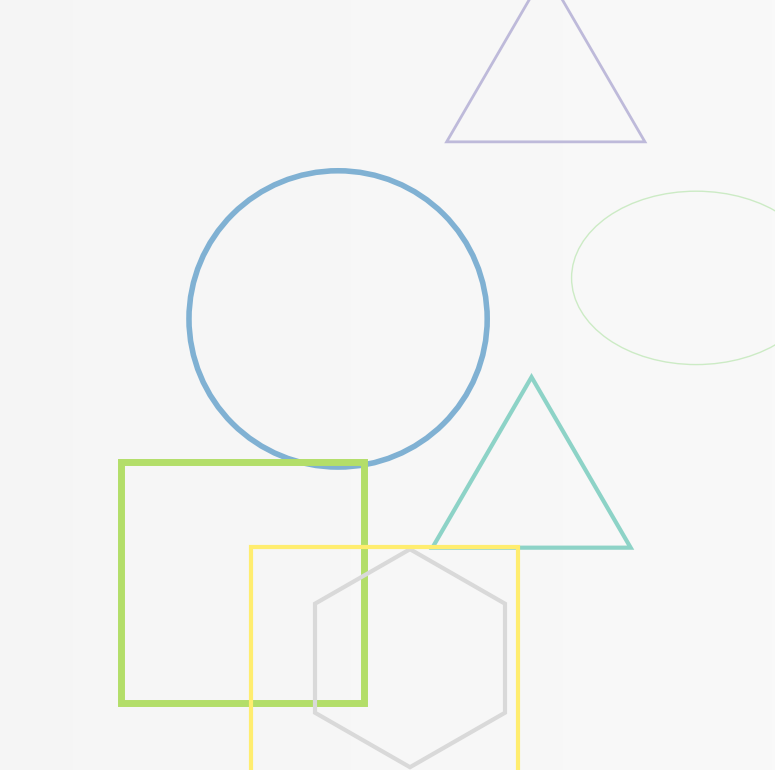[{"shape": "triangle", "thickness": 1.5, "radius": 0.74, "center": [0.686, 0.363]}, {"shape": "triangle", "thickness": 1, "radius": 0.74, "center": [0.704, 0.89]}, {"shape": "circle", "thickness": 2, "radius": 0.96, "center": [0.436, 0.586]}, {"shape": "square", "thickness": 2.5, "radius": 0.78, "center": [0.313, 0.243]}, {"shape": "hexagon", "thickness": 1.5, "radius": 0.71, "center": [0.529, 0.145]}, {"shape": "oval", "thickness": 0.5, "radius": 0.8, "center": [0.898, 0.639]}, {"shape": "square", "thickness": 1.5, "radius": 0.86, "center": [0.496, 0.118]}]